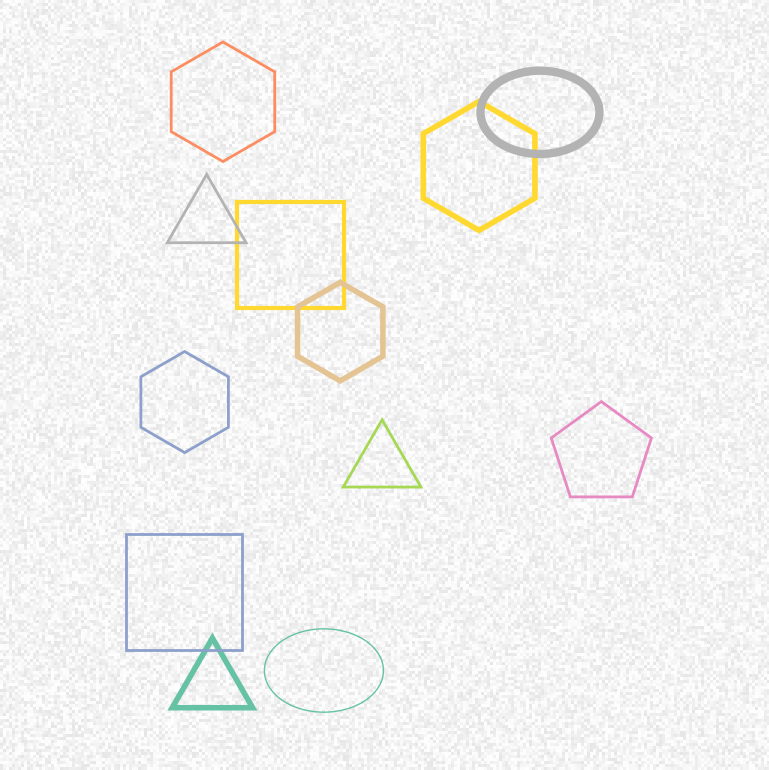[{"shape": "oval", "thickness": 0.5, "radius": 0.39, "center": [0.421, 0.129]}, {"shape": "triangle", "thickness": 2, "radius": 0.3, "center": [0.276, 0.111]}, {"shape": "hexagon", "thickness": 1, "radius": 0.39, "center": [0.29, 0.868]}, {"shape": "square", "thickness": 1, "radius": 0.38, "center": [0.239, 0.232]}, {"shape": "hexagon", "thickness": 1, "radius": 0.33, "center": [0.24, 0.478]}, {"shape": "pentagon", "thickness": 1, "radius": 0.34, "center": [0.781, 0.41]}, {"shape": "triangle", "thickness": 1, "radius": 0.29, "center": [0.496, 0.397]}, {"shape": "square", "thickness": 1.5, "radius": 0.35, "center": [0.377, 0.669]}, {"shape": "hexagon", "thickness": 2, "radius": 0.42, "center": [0.622, 0.785]}, {"shape": "hexagon", "thickness": 2, "radius": 0.32, "center": [0.442, 0.569]}, {"shape": "oval", "thickness": 3, "radius": 0.39, "center": [0.701, 0.854]}, {"shape": "triangle", "thickness": 1, "radius": 0.3, "center": [0.268, 0.714]}]